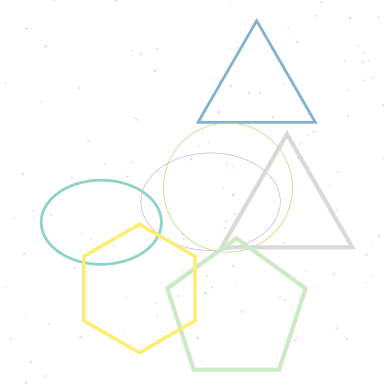[{"shape": "oval", "thickness": 2, "radius": 0.78, "center": [0.263, 0.423]}, {"shape": "oval", "thickness": 0.5, "radius": 0.91, "center": [0.547, 0.476]}, {"shape": "triangle", "thickness": 2, "radius": 0.88, "center": [0.667, 0.77]}, {"shape": "circle", "thickness": 0.5, "radius": 0.84, "center": [0.592, 0.513]}, {"shape": "triangle", "thickness": 3, "radius": 0.98, "center": [0.745, 0.456]}, {"shape": "pentagon", "thickness": 3, "radius": 0.94, "center": [0.614, 0.192]}, {"shape": "hexagon", "thickness": 2.5, "radius": 0.83, "center": [0.362, 0.251]}]